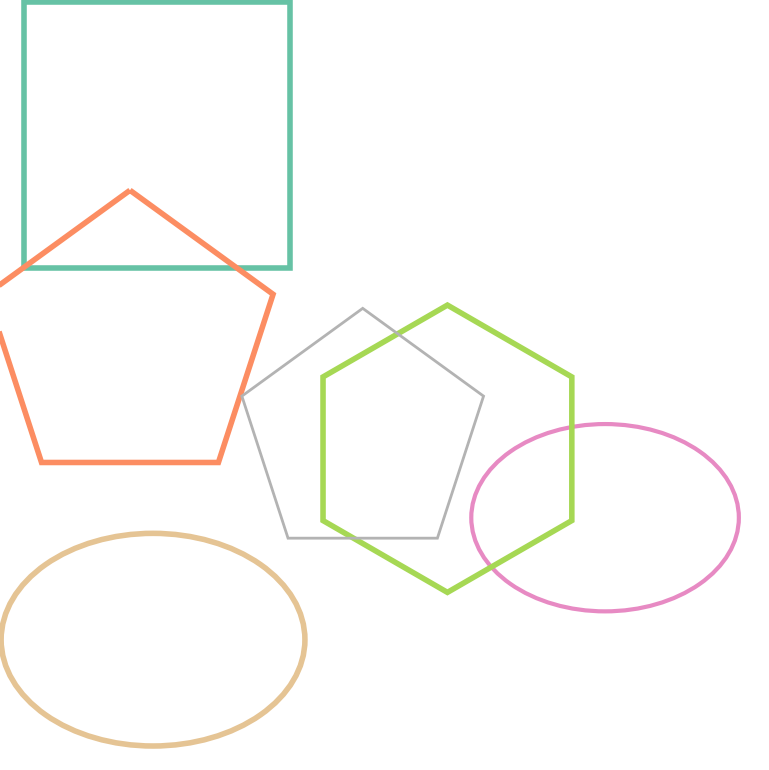[{"shape": "square", "thickness": 2, "radius": 0.87, "center": [0.204, 0.825]}, {"shape": "pentagon", "thickness": 2, "radius": 0.98, "center": [0.169, 0.557]}, {"shape": "oval", "thickness": 1.5, "radius": 0.87, "center": [0.786, 0.328]}, {"shape": "hexagon", "thickness": 2, "radius": 0.93, "center": [0.581, 0.417]}, {"shape": "oval", "thickness": 2, "radius": 0.99, "center": [0.199, 0.169]}, {"shape": "pentagon", "thickness": 1, "radius": 0.83, "center": [0.471, 0.435]}]